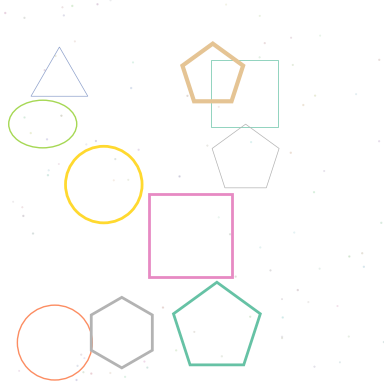[{"shape": "pentagon", "thickness": 2, "radius": 0.59, "center": [0.563, 0.148]}, {"shape": "square", "thickness": 0.5, "radius": 0.44, "center": [0.635, 0.757]}, {"shape": "circle", "thickness": 1, "radius": 0.49, "center": [0.142, 0.11]}, {"shape": "triangle", "thickness": 0.5, "radius": 0.43, "center": [0.154, 0.793]}, {"shape": "square", "thickness": 2, "radius": 0.54, "center": [0.495, 0.388]}, {"shape": "oval", "thickness": 1, "radius": 0.44, "center": [0.111, 0.678]}, {"shape": "circle", "thickness": 2, "radius": 0.5, "center": [0.27, 0.521]}, {"shape": "pentagon", "thickness": 3, "radius": 0.41, "center": [0.553, 0.804]}, {"shape": "hexagon", "thickness": 2, "radius": 0.46, "center": [0.316, 0.136]}, {"shape": "pentagon", "thickness": 0.5, "radius": 0.46, "center": [0.638, 0.586]}]